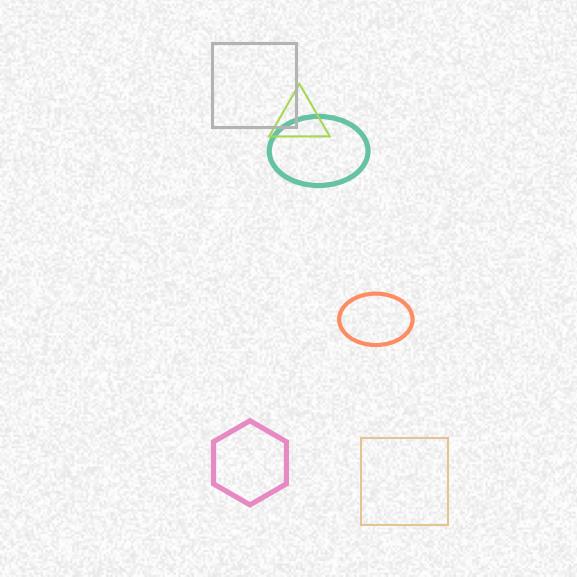[{"shape": "oval", "thickness": 2.5, "radius": 0.43, "center": [0.552, 0.738]}, {"shape": "oval", "thickness": 2, "radius": 0.32, "center": [0.651, 0.446]}, {"shape": "hexagon", "thickness": 2.5, "radius": 0.36, "center": [0.433, 0.198]}, {"shape": "triangle", "thickness": 1, "radius": 0.3, "center": [0.519, 0.793]}, {"shape": "square", "thickness": 1, "radius": 0.37, "center": [0.7, 0.165]}, {"shape": "square", "thickness": 1.5, "radius": 0.36, "center": [0.439, 0.851]}]